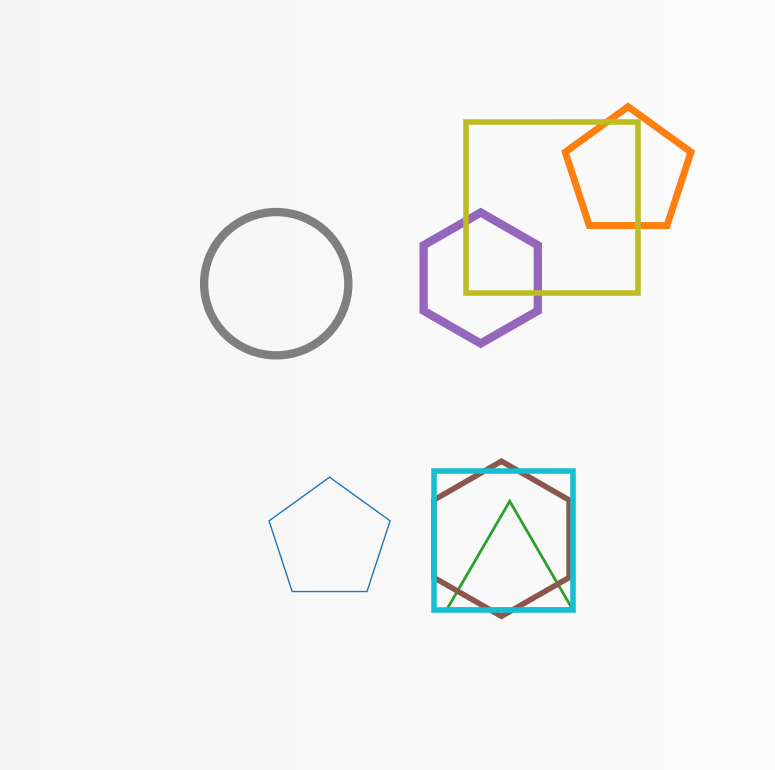[{"shape": "pentagon", "thickness": 0.5, "radius": 0.41, "center": [0.425, 0.298]}, {"shape": "pentagon", "thickness": 2.5, "radius": 0.43, "center": [0.81, 0.776]}, {"shape": "triangle", "thickness": 1, "radius": 0.47, "center": [0.658, 0.256]}, {"shape": "hexagon", "thickness": 3, "radius": 0.43, "center": [0.62, 0.639]}, {"shape": "hexagon", "thickness": 2, "radius": 0.5, "center": [0.647, 0.3]}, {"shape": "circle", "thickness": 3, "radius": 0.47, "center": [0.356, 0.632]}, {"shape": "square", "thickness": 2, "radius": 0.56, "center": [0.713, 0.731]}, {"shape": "square", "thickness": 2, "radius": 0.45, "center": [0.65, 0.298]}]